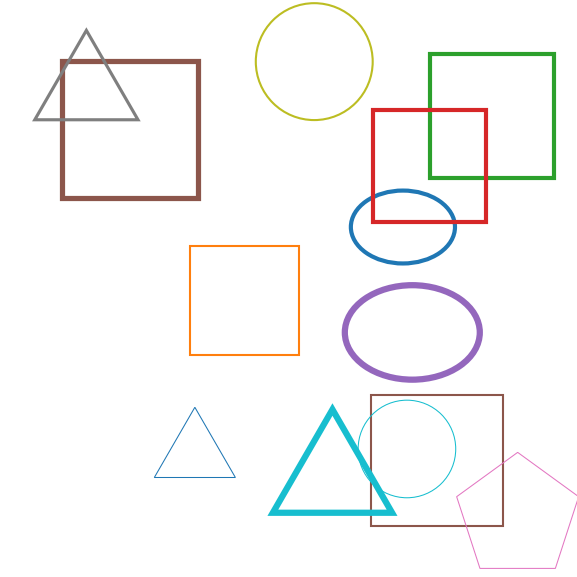[{"shape": "oval", "thickness": 2, "radius": 0.45, "center": [0.698, 0.606]}, {"shape": "triangle", "thickness": 0.5, "radius": 0.41, "center": [0.337, 0.213]}, {"shape": "square", "thickness": 1, "radius": 0.47, "center": [0.424, 0.478]}, {"shape": "square", "thickness": 2, "radius": 0.54, "center": [0.852, 0.799]}, {"shape": "square", "thickness": 2, "radius": 0.49, "center": [0.744, 0.712]}, {"shape": "oval", "thickness": 3, "radius": 0.58, "center": [0.714, 0.424]}, {"shape": "square", "thickness": 2.5, "radius": 0.59, "center": [0.225, 0.775]}, {"shape": "square", "thickness": 1, "radius": 0.57, "center": [0.756, 0.202]}, {"shape": "pentagon", "thickness": 0.5, "radius": 0.56, "center": [0.896, 0.105]}, {"shape": "triangle", "thickness": 1.5, "radius": 0.52, "center": [0.15, 0.843]}, {"shape": "circle", "thickness": 1, "radius": 0.51, "center": [0.544, 0.892]}, {"shape": "circle", "thickness": 0.5, "radius": 0.42, "center": [0.705, 0.222]}, {"shape": "triangle", "thickness": 3, "radius": 0.6, "center": [0.576, 0.171]}]